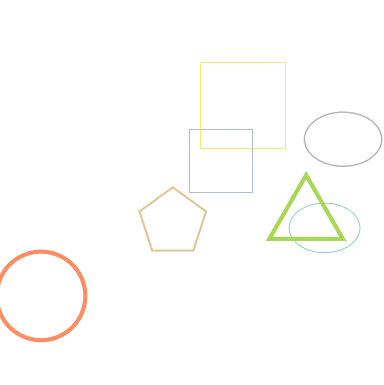[{"shape": "oval", "thickness": 0.5, "radius": 0.46, "center": [0.843, 0.408]}, {"shape": "circle", "thickness": 3, "radius": 0.58, "center": [0.107, 0.231]}, {"shape": "square", "thickness": 0.5, "radius": 0.41, "center": [0.573, 0.582]}, {"shape": "triangle", "thickness": 3, "radius": 0.55, "center": [0.795, 0.435]}, {"shape": "square", "thickness": 0.5, "radius": 0.56, "center": [0.63, 0.727]}, {"shape": "pentagon", "thickness": 1.5, "radius": 0.45, "center": [0.449, 0.423]}, {"shape": "oval", "thickness": 1, "radius": 0.5, "center": [0.891, 0.638]}]